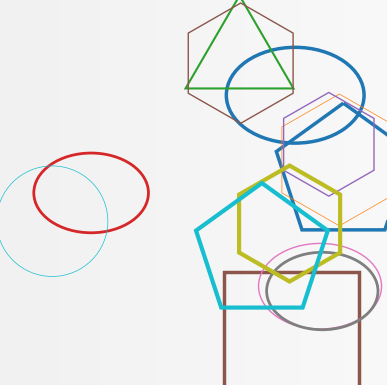[{"shape": "pentagon", "thickness": 2.5, "radius": 0.91, "center": [0.886, 0.55]}, {"shape": "oval", "thickness": 2.5, "radius": 0.89, "center": [0.762, 0.753]}, {"shape": "hexagon", "thickness": 0.5, "radius": 0.86, "center": [0.876, 0.585]}, {"shape": "triangle", "thickness": 1.5, "radius": 0.8, "center": [0.618, 0.851]}, {"shape": "oval", "thickness": 2, "radius": 0.74, "center": [0.235, 0.499]}, {"shape": "hexagon", "thickness": 1, "radius": 0.67, "center": [0.849, 0.625]}, {"shape": "square", "thickness": 2.5, "radius": 0.87, "center": [0.752, 0.12]}, {"shape": "hexagon", "thickness": 1, "radius": 0.78, "center": [0.621, 0.836]}, {"shape": "oval", "thickness": 1, "radius": 0.79, "center": [0.826, 0.257]}, {"shape": "oval", "thickness": 2, "radius": 0.72, "center": [0.832, 0.244]}, {"shape": "hexagon", "thickness": 3, "radius": 0.75, "center": [0.747, 0.419]}, {"shape": "pentagon", "thickness": 3, "radius": 0.89, "center": [0.676, 0.346]}, {"shape": "circle", "thickness": 0.5, "radius": 0.72, "center": [0.135, 0.425]}]